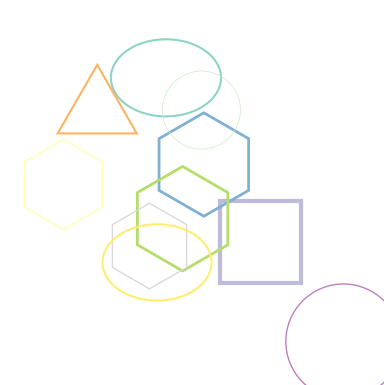[{"shape": "oval", "thickness": 1.5, "radius": 0.72, "center": [0.431, 0.798]}, {"shape": "hexagon", "thickness": 1, "radius": 0.59, "center": [0.164, 0.521]}, {"shape": "square", "thickness": 3, "radius": 0.53, "center": [0.677, 0.372]}, {"shape": "hexagon", "thickness": 2, "radius": 0.67, "center": [0.529, 0.573]}, {"shape": "triangle", "thickness": 1.5, "radius": 0.59, "center": [0.252, 0.713]}, {"shape": "hexagon", "thickness": 2, "radius": 0.68, "center": [0.474, 0.432]}, {"shape": "hexagon", "thickness": 1, "radius": 0.56, "center": [0.388, 0.361]}, {"shape": "circle", "thickness": 1, "radius": 0.75, "center": [0.892, 0.113]}, {"shape": "circle", "thickness": 0.5, "radius": 0.51, "center": [0.523, 0.714]}, {"shape": "oval", "thickness": 1.5, "radius": 0.71, "center": [0.408, 0.318]}]